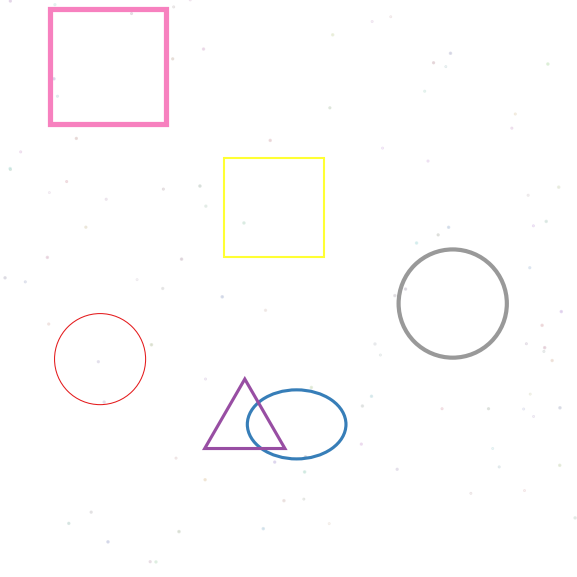[{"shape": "circle", "thickness": 0.5, "radius": 0.39, "center": [0.173, 0.377]}, {"shape": "oval", "thickness": 1.5, "radius": 0.43, "center": [0.514, 0.264]}, {"shape": "triangle", "thickness": 1.5, "radius": 0.4, "center": [0.424, 0.263]}, {"shape": "square", "thickness": 1, "radius": 0.43, "center": [0.475, 0.64]}, {"shape": "square", "thickness": 2.5, "radius": 0.5, "center": [0.187, 0.884]}, {"shape": "circle", "thickness": 2, "radius": 0.47, "center": [0.784, 0.474]}]